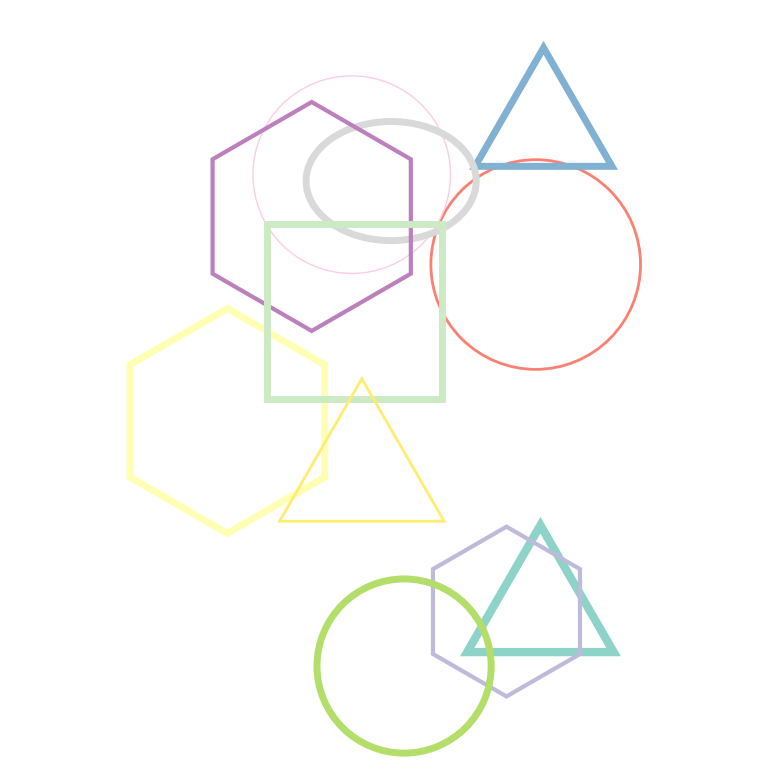[{"shape": "triangle", "thickness": 3, "radius": 0.55, "center": [0.702, 0.208]}, {"shape": "hexagon", "thickness": 2.5, "radius": 0.73, "center": [0.295, 0.453]}, {"shape": "hexagon", "thickness": 1.5, "radius": 0.55, "center": [0.658, 0.206]}, {"shape": "circle", "thickness": 1, "radius": 0.68, "center": [0.696, 0.656]}, {"shape": "triangle", "thickness": 2.5, "radius": 0.51, "center": [0.706, 0.835]}, {"shape": "circle", "thickness": 2.5, "radius": 0.57, "center": [0.525, 0.135]}, {"shape": "circle", "thickness": 0.5, "radius": 0.64, "center": [0.457, 0.773]}, {"shape": "oval", "thickness": 2.5, "radius": 0.55, "center": [0.508, 0.765]}, {"shape": "hexagon", "thickness": 1.5, "radius": 0.74, "center": [0.405, 0.719]}, {"shape": "square", "thickness": 2.5, "radius": 0.57, "center": [0.46, 0.595]}, {"shape": "triangle", "thickness": 1, "radius": 0.62, "center": [0.47, 0.385]}]